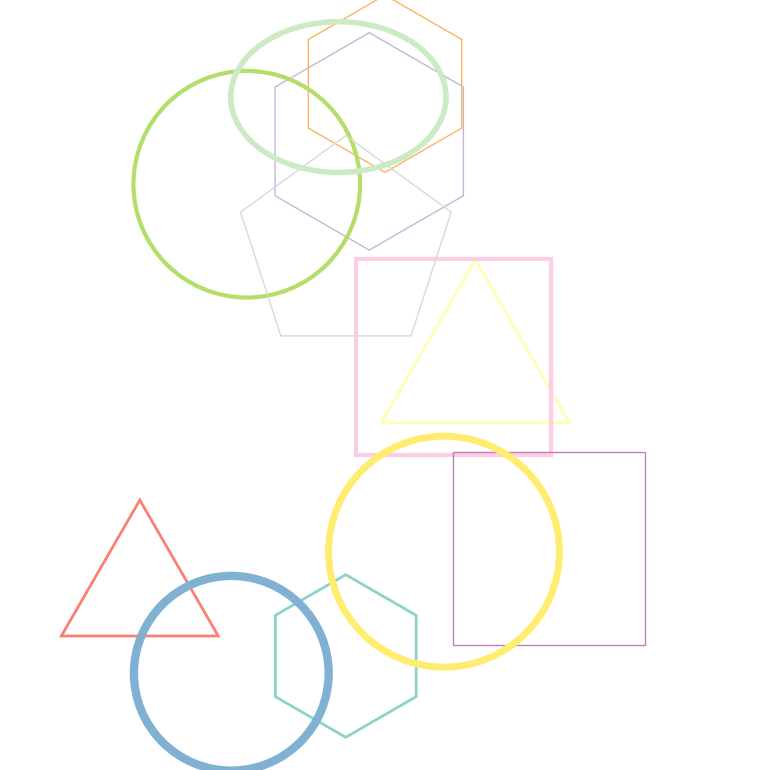[{"shape": "hexagon", "thickness": 1, "radius": 0.53, "center": [0.449, 0.148]}, {"shape": "triangle", "thickness": 1, "radius": 0.7, "center": [0.617, 0.522]}, {"shape": "hexagon", "thickness": 0.5, "radius": 0.71, "center": [0.48, 0.816]}, {"shape": "triangle", "thickness": 1, "radius": 0.59, "center": [0.182, 0.233]}, {"shape": "circle", "thickness": 3, "radius": 0.63, "center": [0.3, 0.126]}, {"shape": "hexagon", "thickness": 0.5, "radius": 0.58, "center": [0.5, 0.891]}, {"shape": "circle", "thickness": 1.5, "radius": 0.74, "center": [0.32, 0.761]}, {"shape": "square", "thickness": 1.5, "radius": 0.63, "center": [0.589, 0.536]}, {"shape": "pentagon", "thickness": 0.5, "radius": 0.72, "center": [0.449, 0.68]}, {"shape": "square", "thickness": 0.5, "radius": 0.63, "center": [0.713, 0.287]}, {"shape": "oval", "thickness": 2, "radius": 0.7, "center": [0.439, 0.874]}, {"shape": "circle", "thickness": 2.5, "radius": 0.75, "center": [0.577, 0.284]}]